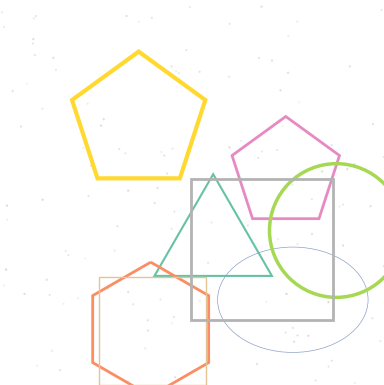[{"shape": "triangle", "thickness": 1.5, "radius": 0.88, "center": [0.554, 0.371]}, {"shape": "hexagon", "thickness": 2, "radius": 0.87, "center": [0.391, 0.145]}, {"shape": "oval", "thickness": 0.5, "radius": 0.98, "center": [0.761, 0.221]}, {"shape": "pentagon", "thickness": 2, "radius": 0.73, "center": [0.742, 0.551]}, {"shape": "circle", "thickness": 2.5, "radius": 0.87, "center": [0.874, 0.401]}, {"shape": "pentagon", "thickness": 3, "radius": 0.91, "center": [0.36, 0.684]}, {"shape": "square", "thickness": 1, "radius": 0.7, "center": [0.397, 0.14]}, {"shape": "square", "thickness": 2, "radius": 0.92, "center": [0.681, 0.352]}]